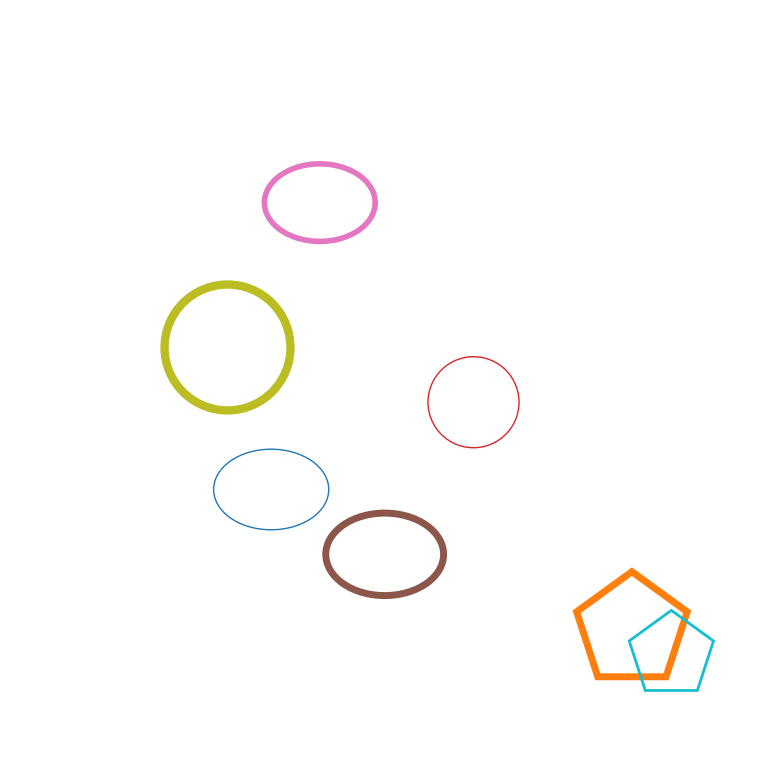[{"shape": "oval", "thickness": 0.5, "radius": 0.37, "center": [0.352, 0.364]}, {"shape": "pentagon", "thickness": 2.5, "radius": 0.38, "center": [0.821, 0.182]}, {"shape": "circle", "thickness": 0.5, "radius": 0.3, "center": [0.615, 0.478]}, {"shape": "oval", "thickness": 2.5, "radius": 0.38, "center": [0.5, 0.28]}, {"shape": "oval", "thickness": 2, "radius": 0.36, "center": [0.415, 0.737]}, {"shape": "circle", "thickness": 3, "radius": 0.41, "center": [0.295, 0.549]}, {"shape": "pentagon", "thickness": 1, "radius": 0.29, "center": [0.872, 0.15]}]